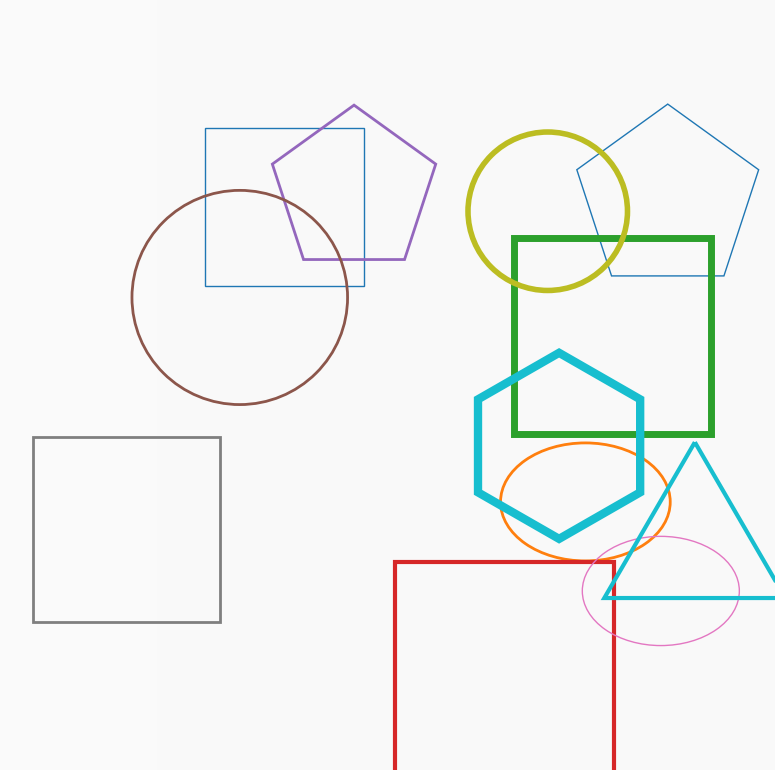[{"shape": "pentagon", "thickness": 0.5, "radius": 0.62, "center": [0.862, 0.741]}, {"shape": "square", "thickness": 0.5, "radius": 0.51, "center": [0.367, 0.731]}, {"shape": "oval", "thickness": 1, "radius": 0.55, "center": [0.755, 0.348]}, {"shape": "square", "thickness": 2.5, "radius": 0.64, "center": [0.79, 0.564]}, {"shape": "square", "thickness": 1.5, "radius": 0.71, "center": [0.651, 0.129]}, {"shape": "pentagon", "thickness": 1, "radius": 0.55, "center": [0.457, 0.753]}, {"shape": "circle", "thickness": 1, "radius": 0.7, "center": [0.309, 0.614]}, {"shape": "oval", "thickness": 0.5, "radius": 0.51, "center": [0.853, 0.233]}, {"shape": "square", "thickness": 1, "radius": 0.6, "center": [0.163, 0.312]}, {"shape": "circle", "thickness": 2, "radius": 0.51, "center": [0.707, 0.726]}, {"shape": "triangle", "thickness": 1.5, "radius": 0.67, "center": [0.897, 0.291]}, {"shape": "hexagon", "thickness": 3, "radius": 0.6, "center": [0.721, 0.421]}]